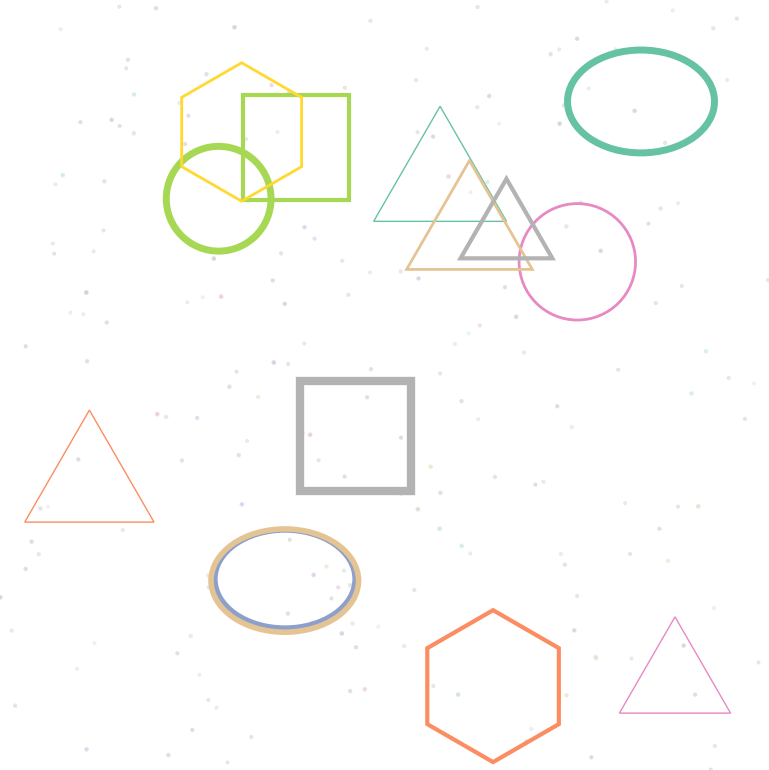[{"shape": "oval", "thickness": 2.5, "radius": 0.48, "center": [0.832, 0.868]}, {"shape": "triangle", "thickness": 0.5, "radius": 0.5, "center": [0.572, 0.762]}, {"shape": "triangle", "thickness": 0.5, "radius": 0.48, "center": [0.116, 0.37]}, {"shape": "hexagon", "thickness": 1.5, "radius": 0.49, "center": [0.64, 0.109]}, {"shape": "oval", "thickness": 2, "radius": 0.46, "center": [0.37, 0.248]}, {"shape": "circle", "thickness": 1, "radius": 0.38, "center": [0.75, 0.66]}, {"shape": "triangle", "thickness": 0.5, "radius": 0.42, "center": [0.877, 0.116]}, {"shape": "circle", "thickness": 2.5, "radius": 0.34, "center": [0.284, 0.742]}, {"shape": "square", "thickness": 1.5, "radius": 0.34, "center": [0.385, 0.809]}, {"shape": "hexagon", "thickness": 1, "radius": 0.45, "center": [0.314, 0.829]}, {"shape": "triangle", "thickness": 1, "radius": 0.47, "center": [0.61, 0.697]}, {"shape": "oval", "thickness": 2, "radius": 0.48, "center": [0.37, 0.246]}, {"shape": "square", "thickness": 3, "radius": 0.36, "center": [0.462, 0.433]}, {"shape": "triangle", "thickness": 1.5, "radius": 0.34, "center": [0.658, 0.699]}]